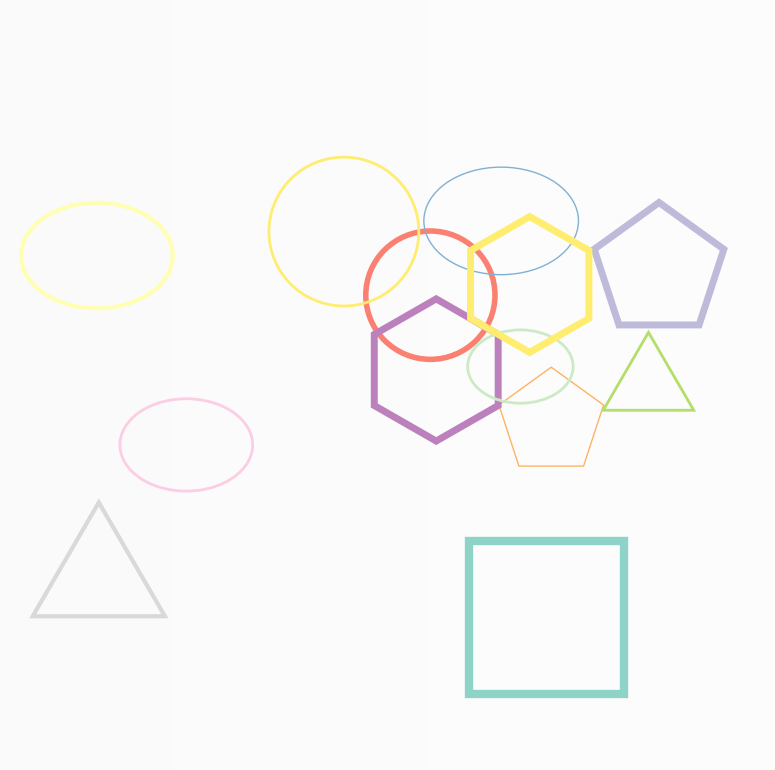[{"shape": "square", "thickness": 3, "radius": 0.5, "center": [0.705, 0.198]}, {"shape": "oval", "thickness": 1.5, "radius": 0.49, "center": [0.125, 0.668]}, {"shape": "pentagon", "thickness": 2.5, "radius": 0.44, "center": [0.85, 0.649]}, {"shape": "circle", "thickness": 2, "radius": 0.42, "center": [0.555, 0.617]}, {"shape": "oval", "thickness": 0.5, "radius": 0.5, "center": [0.647, 0.713]}, {"shape": "pentagon", "thickness": 0.5, "radius": 0.35, "center": [0.711, 0.452]}, {"shape": "triangle", "thickness": 1, "radius": 0.34, "center": [0.837, 0.501]}, {"shape": "oval", "thickness": 1, "radius": 0.43, "center": [0.24, 0.422]}, {"shape": "triangle", "thickness": 1.5, "radius": 0.49, "center": [0.127, 0.249]}, {"shape": "hexagon", "thickness": 2.5, "radius": 0.46, "center": [0.563, 0.52]}, {"shape": "oval", "thickness": 1, "radius": 0.34, "center": [0.671, 0.524]}, {"shape": "circle", "thickness": 1, "radius": 0.48, "center": [0.444, 0.699]}, {"shape": "hexagon", "thickness": 2.5, "radius": 0.44, "center": [0.684, 0.631]}]